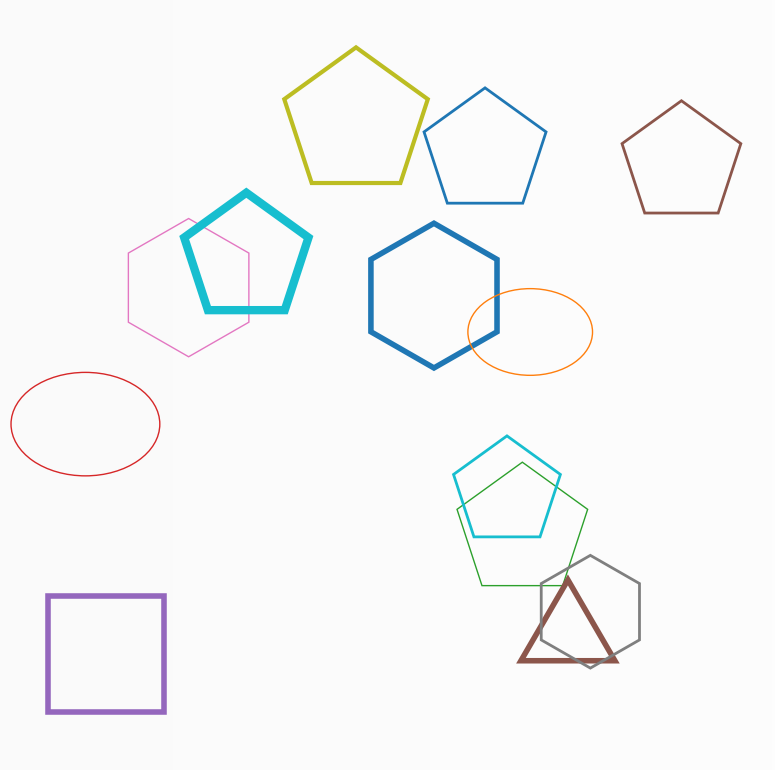[{"shape": "hexagon", "thickness": 2, "radius": 0.47, "center": [0.56, 0.616]}, {"shape": "pentagon", "thickness": 1, "radius": 0.41, "center": [0.626, 0.803]}, {"shape": "oval", "thickness": 0.5, "radius": 0.4, "center": [0.684, 0.569]}, {"shape": "pentagon", "thickness": 0.5, "radius": 0.44, "center": [0.674, 0.311]}, {"shape": "oval", "thickness": 0.5, "radius": 0.48, "center": [0.11, 0.449]}, {"shape": "square", "thickness": 2, "radius": 0.37, "center": [0.136, 0.151]}, {"shape": "triangle", "thickness": 2, "radius": 0.35, "center": [0.733, 0.177]}, {"shape": "pentagon", "thickness": 1, "radius": 0.4, "center": [0.879, 0.789]}, {"shape": "hexagon", "thickness": 0.5, "radius": 0.45, "center": [0.243, 0.626]}, {"shape": "hexagon", "thickness": 1, "radius": 0.37, "center": [0.762, 0.206]}, {"shape": "pentagon", "thickness": 1.5, "radius": 0.49, "center": [0.459, 0.841]}, {"shape": "pentagon", "thickness": 3, "radius": 0.42, "center": [0.318, 0.665]}, {"shape": "pentagon", "thickness": 1, "radius": 0.36, "center": [0.654, 0.361]}]